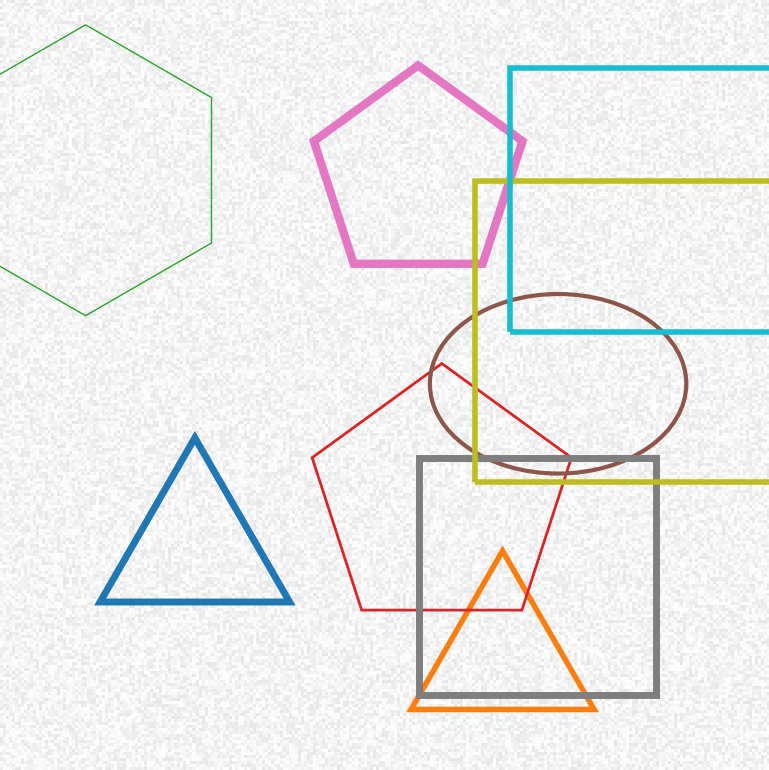[{"shape": "triangle", "thickness": 2.5, "radius": 0.71, "center": [0.253, 0.289]}, {"shape": "triangle", "thickness": 2, "radius": 0.69, "center": [0.653, 0.147]}, {"shape": "hexagon", "thickness": 0.5, "radius": 0.94, "center": [0.111, 0.779]}, {"shape": "pentagon", "thickness": 1, "radius": 0.89, "center": [0.574, 0.351]}, {"shape": "oval", "thickness": 1.5, "radius": 0.83, "center": [0.725, 0.502]}, {"shape": "pentagon", "thickness": 3, "radius": 0.71, "center": [0.543, 0.773]}, {"shape": "square", "thickness": 2.5, "radius": 0.77, "center": [0.698, 0.251]}, {"shape": "square", "thickness": 2, "radius": 0.98, "center": [0.812, 0.569]}, {"shape": "square", "thickness": 2, "radius": 0.85, "center": [0.834, 0.74]}]